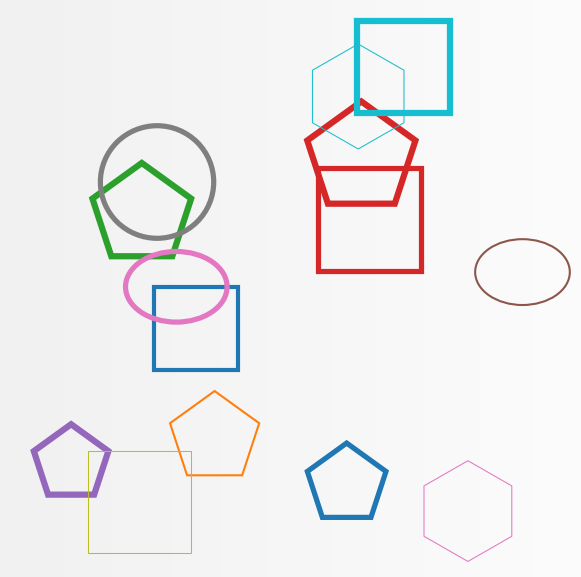[{"shape": "pentagon", "thickness": 2.5, "radius": 0.36, "center": [0.596, 0.161]}, {"shape": "square", "thickness": 2, "radius": 0.36, "center": [0.337, 0.43]}, {"shape": "pentagon", "thickness": 1, "radius": 0.4, "center": [0.369, 0.241]}, {"shape": "pentagon", "thickness": 3, "radius": 0.45, "center": [0.244, 0.628]}, {"shape": "pentagon", "thickness": 3, "radius": 0.49, "center": [0.622, 0.726]}, {"shape": "square", "thickness": 2.5, "radius": 0.44, "center": [0.635, 0.619]}, {"shape": "pentagon", "thickness": 3, "radius": 0.34, "center": [0.122, 0.197]}, {"shape": "oval", "thickness": 1, "radius": 0.41, "center": [0.899, 0.528]}, {"shape": "oval", "thickness": 2.5, "radius": 0.44, "center": [0.303, 0.503]}, {"shape": "hexagon", "thickness": 0.5, "radius": 0.44, "center": [0.805, 0.114]}, {"shape": "circle", "thickness": 2.5, "radius": 0.49, "center": [0.27, 0.684]}, {"shape": "square", "thickness": 0.5, "radius": 0.44, "center": [0.24, 0.13]}, {"shape": "square", "thickness": 3, "radius": 0.4, "center": [0.694, 0.883]}, {"shape": "hexagon", "thickness": 0.5, "radius": 0.45, "center": [0.616, 0.832]}]